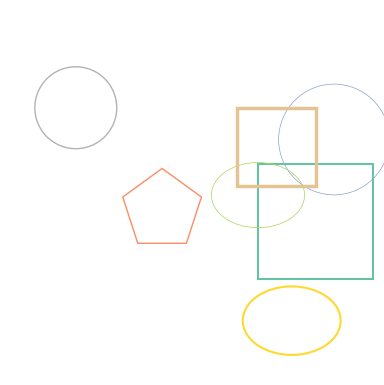[{"shape": "square", "thickness": 1.5, "radius": 0.75, "center": [0.819, 0.425]}, {"shape": "pentagon", "thickness": 1, "radius": 0.54, "center": [0.421, 0.455]}, {"shape": "circle", "thickness": 0.5, "radius": 0.72, "center": [0.868, 0.638]}, {"shape": "oval", "thickness": 0.5, "radius": 0.6, "center": [0.67, 0.493]}, {"shape": "oval", "thickness": 1.5, "radius": 0.64, "center": [0.758, 0.167]}, {"shape": "square", "thickness": 2.5, "radius": 0.51, "center": [0.718, 0.618]}, {"shape": "circle", "thickness": 1, "radius": 0.53, "center": [0.197, 0.72]}]